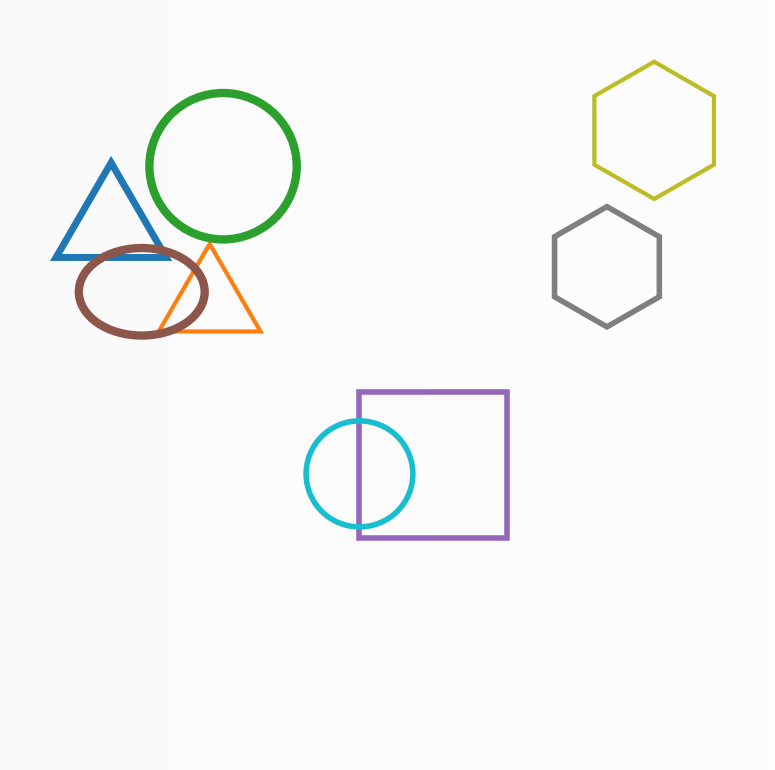[{"shape": "triangle", "thickness": 2.5, "radius": 0.41, "center": [0.143, 0.707]}, {"shape": "triangle", "thickness": 1.5, "radius": 0.38, "center": [0.271, 0.607]}, {"shape": "circle", "thickness": 3, "radius": 0.48, "center": [0.288, 0.784]}, {"shape": "square", "thickness": 2, "radius": 0.48, "center": [0.559, 0.396]}, {"shape": "oval", "thickness": 3, "radius": 0.41, "center": [0.183, 0.621]}, {"shape": "hexagon", "thickness": 2, "radius": 0.39, "center": [0.783, 0.654]}, {"shape": "hexagon", "thickness": 1.5, "radius": 0.45, "center": [0.844, 0.831]}, {"shape": "circle", "thickness": 2, "radius": 0.34, "center": [0.464, 0.385]}]